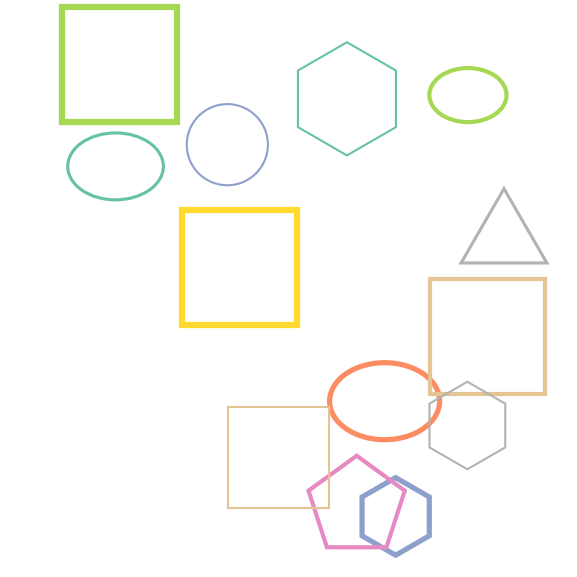[{"shape": "hexagon", "thickness": 1, "radius": 0.49, "center": [0.601, 0.828]}, {"shape": "oval", "thickness": 1.5, "radius": 0.41, "center": [0.2, 0.711]}, {"shape": "oval", "thickness": 2.5, "radius": 0.48, "center": [0.666, 0.304]}, {"shape": "circle", "thickness": 1, "radius": 0.35, "center": [0.394, 0.749]}, {"shape": "hexagon", "thickness": 2.5, "radius": 0.34, "center": [0.685, 0.105]}, {"shape": "pentagon", "thickness": 2, "radius": 0.44, "center": [0.618, 0.122]}, {"shape": "oval", "thickness": 2, "radius": 0.33, "center": [0.81, 0.834]}, {"shape": "square", "thickness": 3, "radius": 0.5, "center": [0.207, 0.887]}, {"shape": "square", "thickness": 3, "radius": 0.5, "center": [0.414, 0.535]}, {"shape": "square", "thickness": 2, "radius": 0.5, "center": [0.844, 0.417]}, {"shape": "square", "thickness": 1, "radius": 0.44, "center": [0.482, 0.207]}, {"shape": "triangle", "thickness": 1.5, "radius": 0.43, "center": [0.873, 0.587]}, {"shape": "hexagon", "thickness": 1, "radius": 0.38, "center": [0.809, 0.262]}]